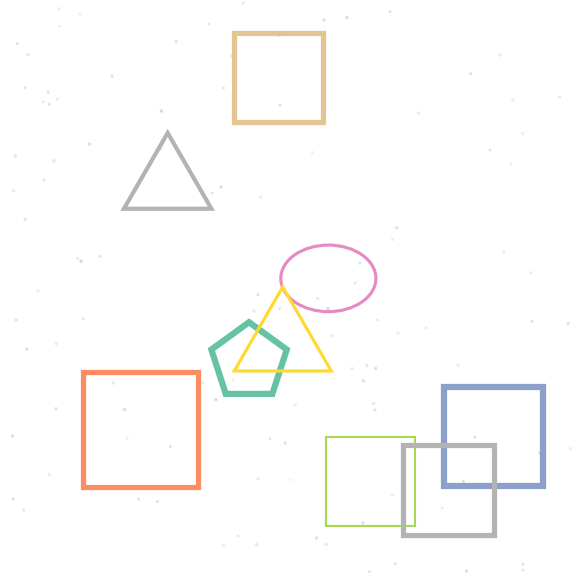[{"shape": "pentagon", "thickness": 3, "radius": 0.34, "center": [0.431, 0.373]}, {"shape": "square", "thickness": 2.5, "radius": 0.5, "center": [0.243, 0.255]}, {"shape": "square", "thickness": 3, "radius": 0.43, "center": [0.855, 0.244]}, {"shape": "oval", "thickness": 1.5, "radius": 0.41, "center": [0.569, 0.517]}, {"shape": "square", "thickness": 1, "radius": 0.39, "center": [0.642, 0.166]}, {"shape": "triangle", "thickness": 1.5, "radius": 0.49, "center": [0.49, 0.405]}, {"shape": "square", "thickness": 2.5, "radius": 0.38, "center": [0.482, 0.865]}, {"shape": "triangle", "thickness": 2, "radius": 0.44, "center": [0.29, 0.681]}, {"shape": "square", "thickness": 2.5, "radius": 0.39, "center": [0.777, 0.15]}]